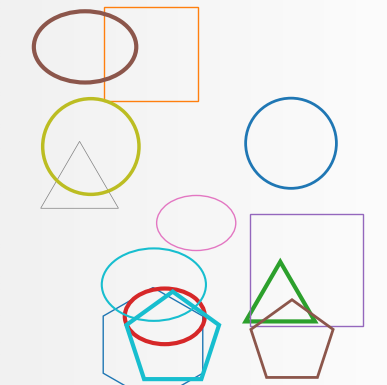[{"shape": "hexagon", "thickness": 1, "radius": 0.74, "center": [0.395, 0.105]}, {"shape": "circle", "thickness": 2, "radius": 0.59, "center": [0.751, 0.628]}, {"shape": "square", "thickness": 1, "radius": 0.61, "center": [0.39, 0.86]}, {"shape": "triangle", "thickness": 3, "radius": 0.52, "center": [0.723, 0.217]}, {"shape": "oval", "thickness": 3, "radius": 0.52, "center": [0.425, 0.178]}, {"shape": "square", "thickness": 1, "radius": 0.73, "center": [0.791, 0.299]}, {"shape": "pentagon", "thickness": 2, "radius": 0.56, "center": [0.754, 0.11]}, {"shape": "oval", "thickness": 3, "radius": 0.66, "center": [0.22, 0.878]}, {"shape": "oval", "thickness": 1, "radius": 0.51, "center": [0.506, 0.421]}, {"shape": "triangle", "thickness": 0.5, "radius": 0.58, "center": [0.205, 0.517]}, {"shape": "circle", "thickness": 2.5, "radius": 0.62, "center": [0.234, 0.619]}, {"shape": "pentagon", "thickness": 3, "radius": 0.63, "center": [0.446, 0.117]}, {"shape": "oval", "thickness": 1.5, "radius": 0.67, "center": [0.397, 0.261]}]